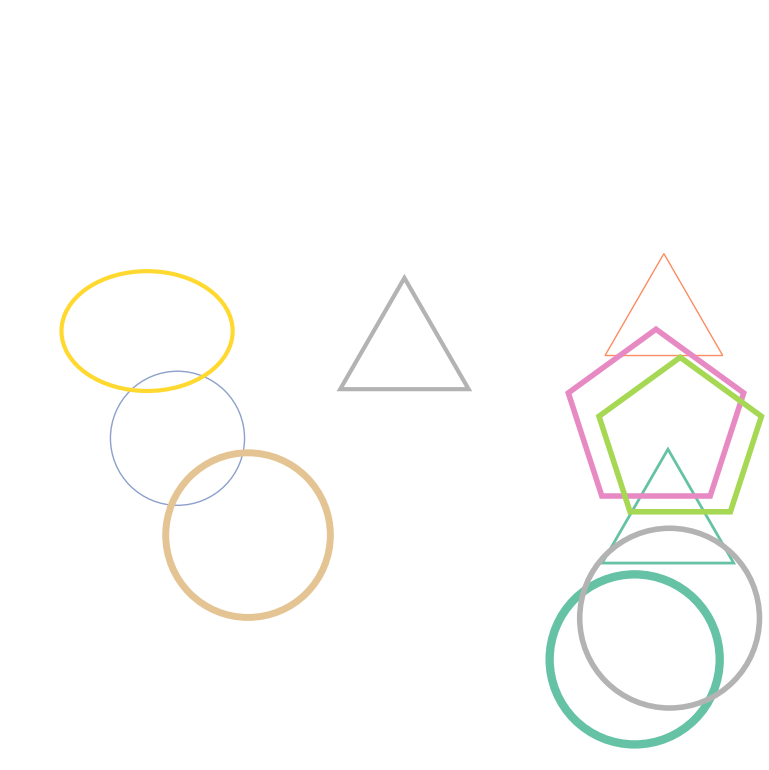[{"shape": "circle", "thickness": 3, "radius": 0.55, "center": [0.824, 0.144]}, {"shape": "triangle", "thickness": 1, "radius": 0.49, "center": [0.867, 0.318]}, {"shape": "triangle", "thickness": 0.5, "radius": 0.44, "center": [0.862, 0.582]}, {"shape": "circle", "thickness": 0.5, "radius": 0.44, "center": [0.23, 0.431]}, {"shape": "pentagon", "thickness": 2, "radius": 0.6, "center": [0.852, 0.453]}, {"shape": "pentagon", "thickness": 2, "radius": 0.55, "center": [0.883, 0.425]}, {"shape": "oval", "thickness": 1.5, "radius": 0.56, "center": [0.191, 0.57]}, {"shape": "circle", "thickness": 2.5, "radius": 0.53, "center": [0.322, 0.305]}, {"shape": "triangle", "thickness": 1.5, "radius": 0.48, "center": [0.525, 0.543]}, {"shape": "circle", "thickness": 2, "radius": 0.58, "center": [0.87, 0.197]}]